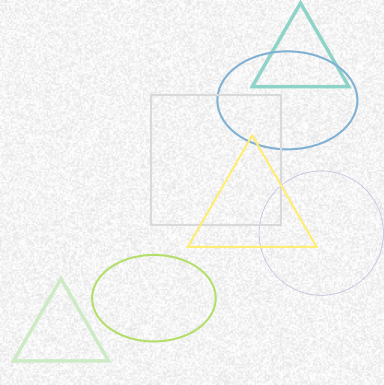[{"shape": "triangle", "thickness": 2.5, "radius": 0.72, "center": [0.781, 0.847]}, {"shape": "circle", "thickness": 0.5, "radius": 0.81, "center": [0.834, 0.394]}, {"shape": "oval", "thickness": 1.5, "radius": 0.91, "center": [0.746, 0.739]}, {"shape": "oval", "thickness": 1.5, "radius": 0.8, "center": [0.4, 0.225]}, {"shape": "square", "thickness": 1.5, "radius": 0.85, "center": [0.56, 0.585]}, {"shape": "triangle", "thickness": 2.5, "radius": 0.71, "center": [0.158, 0.134]}, {"shape": "triangle", "thickness": 1.5, "radius": 0.97, "center": [0.655, 0.455]}]